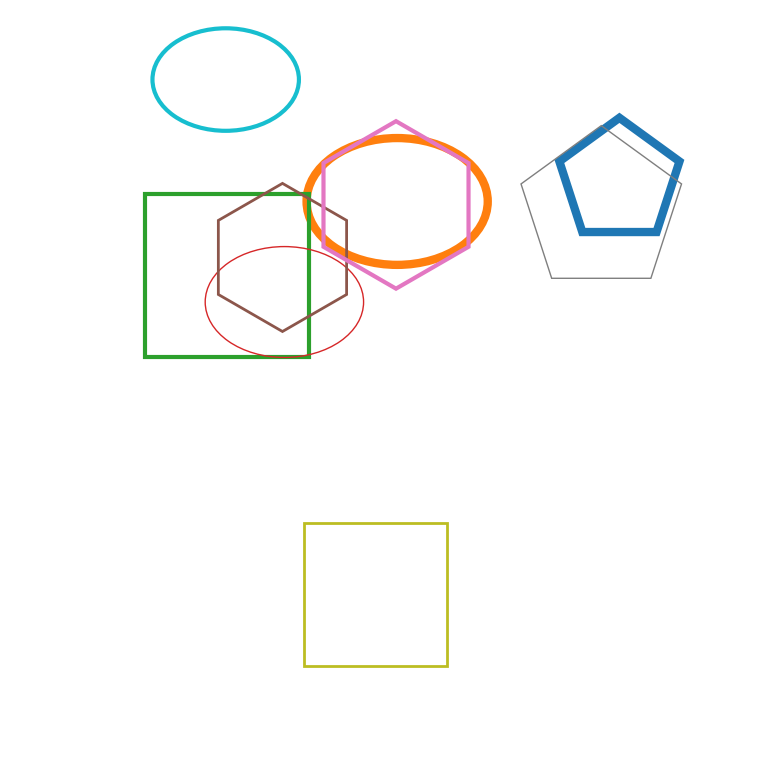[{"shape": "pentagon", "thickness": 3, "radius": 0.41, "center": [0.804, 0.765]}, {"shape": "oval", "thickness": 3, "radius": 0.59, "center": [0.516, 0.738]}, {"shape": "square", "thickness": 1.5, "radius": 0.53, "center": [0.295, 0.642]}, {"shape": "oval", "thickness": 0.5, "radius": 0.51, "center": [0.369, 0.608]}, {"shape": "hexagon", "thickness": 1, "radius": 0.48, "center": [0.367, 0.666]}, {"shape": "hexagon", "thickness": 1.5, "radius": 0.54, "center": [0.514, 0.734]}, {"shape": "pentagon", "thickness": 0.5, "radius": 0.55, "center": [0.781, 0.727]}, {"shape": "square", "thickness": 1, "radius": 0.47, "center": [0.488, 0.228]}, {"shape": "oval", "thickness": 1.5, "radius": 0.48, "center": [0.293, 0.897]}]